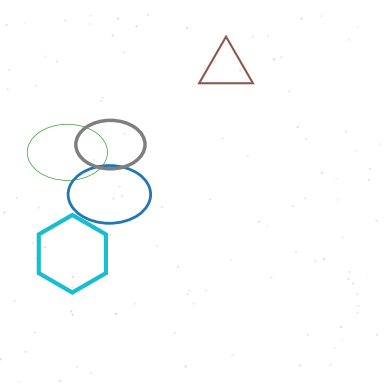[{"shape": "oval", "thickness": 2, "radius": 0.54, "center": [0.284, 0.495]}, {"shape": "oval", "thickness": 0.5, "radius": 0.52, "center": [0.175, 0.604]}, {"shape": "triangle", "thickness": 1.5, "radius": 0.4, "center": [0.587, 0.824]}, {"shape": "oval", "thickness": 2.5, "radius": 0.45, "center": [0.287, 0.624]}, {"shape": "hexagon", "thickness": 3, "radius": 0.5, "center": [0.188, 0.341]}]